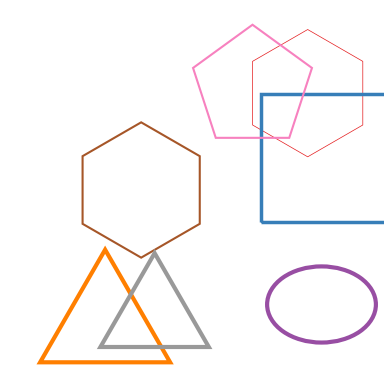[{"shape": "hexagon", "thickness": 0.5, "radius": 0.83, "center": [0.799, 0.758]}, {"shape": "square", "thickness": 2.5, "radius": 0.83, "center": [0.843, 0.591]}, {"shape": "oval", "thickness": 3, "radius": 0.71, "center": [0.835, 0.209]}, {"shape": "triangle", "thickness": 3, "radius": 0.97, "center": [0.273, 0.156]}, {"shape": "hexagon", "thickness": 1.5, "radius": 0.88, "center": [0.367, 0.507]}, {"shape": "pentagon", "thickness": 1.5, "radius": 0.81, "center": [0.656, 0.773]}, {"shape": "triangle", "thickness": 3, "radius": 0.81, "center": [0.402, 0.18]}]